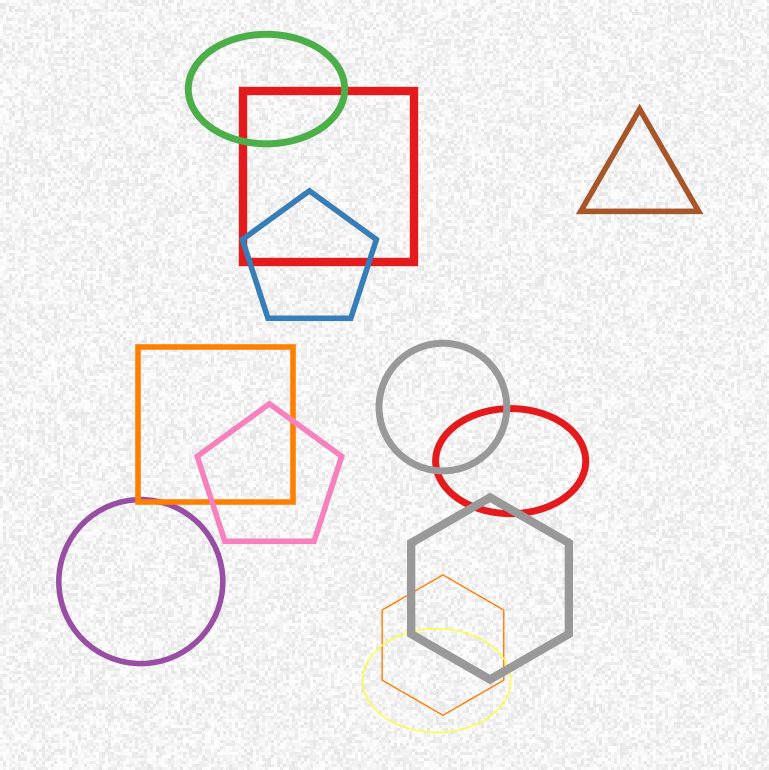[{"shape": "square", "thickness": 3, "radius": 0.55, "center": [0.426, 0.771]}, {"shape": "oval", "thickness": 2.5, "radius": 0.49, "center": [0.663, 0.401]}, {"shape": "pentagon", "thickness": 2, "radius": 0.46, "center": [0.402, 0.661]}, {"shape": "oval", "thickness": 2.5, "radius": 0.51, "center": [0.346, 0.884]}, {"shape": "circle", "thickness": 2, "radius": 0.53, "center": [0.183, 0.245]}, {"shape": "hexagon", "thickness": 0.5, "radius": 0.46, "center": [0.575, 0.162]}, {"shape": "square", "thickness": 2, "radius": 0.51, "center": [0.28, 0.449]}, {"shape": "oval", "thickness": 0.5, "radius": 0.48, "center": [0.567, 0.116]}, {"shape": "triangle", "thickness": 2, "radius": 0.44, "center": [0.831, 0.77]}, {"shape": "pentagon", "thickness": 2, "radius": 0.49, "center": [0.35, 0.377]}, {"shape": "hexagon", "thickness": 3, "radius": 0.59, "center": [0.636, 0.236]}, {"shape": "circle", "thickness": 2.5, "radius": 0.41, "center": [0.575, 0.471]}]